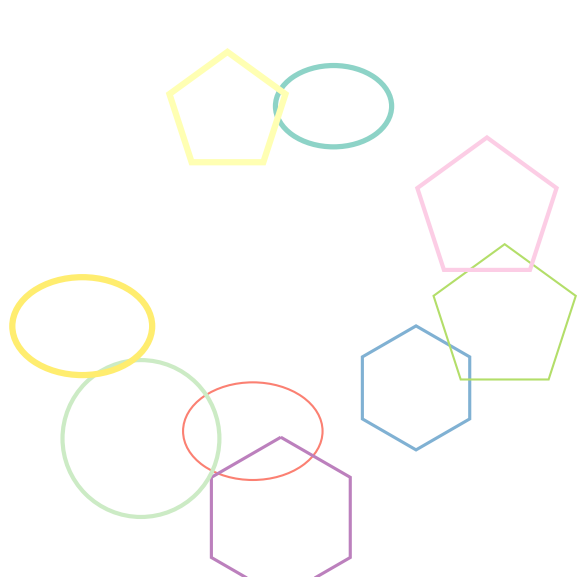[{"shape": "oval", "thickness": 2.5, "radius": 0.5, "center": [0.578, 0.815]}, {"shape": "pentagon", "thickness": 3, "radius": 0.53, "center": [0.394, 0.804]}, {"shape": "oval", "thickness": 1, "radius": 0.6, "center": [0.438, 0.253]}, {"shape": "hexagon", "thickness": 1.5, "radius": 0.54, "center": [0.72, 0.327]}, {"shape": "pentagon", "thickness": 1, "radius": 0.65, "center": [0.874, 0.447]}, {"shape": "pentagon", "thickness": 2, "radius": 0.63, "center": [0.843, 0.634]}, {"shape": "hexagon", "thickness": 1.5, "radius": 0.69, "center": [0.486, 0.103]}, {"shape": "circle", "thickness": 2, "radius": 0.68, "center": [0.244, 0.24]}, {"shape": "oval", "thickness": 3, "radius": 0.61, "center": [0.142, 0.434]}]